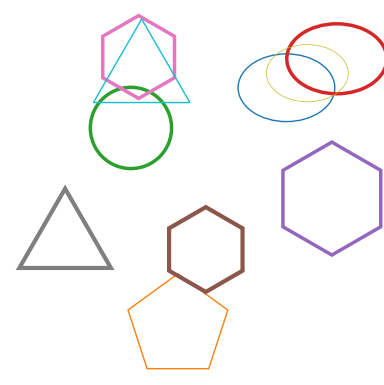[{"shape": "oval", "thickness": 1, "radius": 0.63, "center": [0.744, 0.772]}, {"shape": "pentagon", "thickness": 1, "radius": 0.68, "center": [0.462, 0.153]}, {"shape": "circle", "thickness": 2.5, "radius": 0.53, "center": [0.34, 0.668]}, {"shape": "oval", "thickness": 2.5, "radius": 0.65, "center": [0.875, 0.847]}, {"shape": "hexagon", "thickness": 2.5, "radius": 0.73, "center": [0.862, 0.484]}, {"shape": "hexagon", "thickness": 3, "radius": 0.55, "center": [0.535, 0.352]}, {"shape": "hexagon", "thickness": 2.5, "radius": 0.54, "center": [0.36, 0.852]}, {"shape": "triangle", "thickness": 3, "radius": 0.69, "center": [0.169, 0.373]}, {"shape": "oval", "thickness": 0.5, "radius": 0.53, "center": [0.798, 0.81]}, {"shape": "triangle", "thickness": 1, "radius": 0.72, "center": [0.368, 0.806]}]